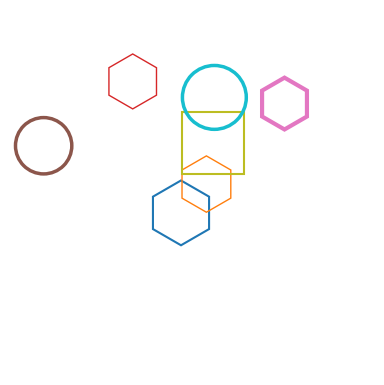[{"shape": "hexagon", "thickness": 1.5, "radius": 0.42, "center": [0.47, 0.447]}, {"shape": "hexagon", "thickness": 1, "radius": 0.37, "center": [0.536, 0.522]}, {"shape": "hexagon", "thickness": 1, "radius": 0.36, "center": [0.345, 0.788]}, {"shape": "circle", "thickness": 2.5, "radius": 0.37, "center": [0.113, 0.621]}, {"shape": "hexagon", "thickness": 3, "radius": 0.34, "center": [0.739, 0.731]}, {"shape": "square", "thickness": 1.5, "radius": 0.4, "center": [0.553, 0.629]}, {"shape": "circle", "thickness": 2.5, "radius": 0.41, "center": [0.557, 0.747]}]